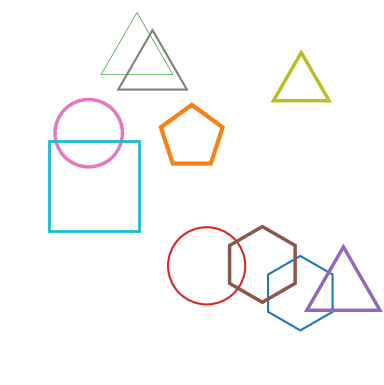[{"shape": "hexagon", "thickness": 1.5, "radius": 0.48, "center": [0.78, 0.239]}, {"shape": "pentagon", "thickness": 3, "radius": 0.42, "center": [0.498, 0.643]}, {"shape": "triangle", "thickness": 0.5, "radius": 0.54, "center": [0.356, 0.86]}, {"shape": "circle", "thickness": 1.5, "radius": 0.5, "center": [0.537, 0.31]}, {"shape": "triangle", "thickness": 2.5, "radius": 0.55, "center": [0.892, 0.249]}, {"shape": "hexagon", "thickness": 2.5, "radius": 0.49, "center": [0.681, 0.313]}, {"shape": "circle", "thickness": 2.5, "radius": 0.44, "center": [0.23, 0.654]}, {"shape": "triangle", "thickness": 1.5, "radius": 0.51, "center": [0.396, 0.819]}, {"shape": "triangle", "thickness": 2.5, "radius": 0.42, "center": [0.783, 0.78]}, {"shape": "square", "thickness": 2, "radius": 0.59, "center": [0.244, 0.517]}]